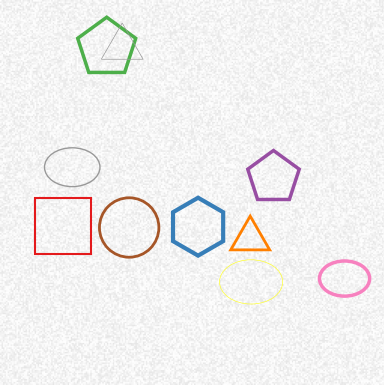[{"shape": "square", "thickness": 1.5, "radius": 0.36, "center": [0.163, 0.412]}, {"shape": "hexagon", "thickness": 3, "radius": 0.38, "center": [0.515, 0.411]}, {"shape": "pentagon", "thickness": 2.5, "radius": 0.4, "center": [0.277, 0.876]}, {"shape": "pentagon", "thickness": 2.5, "radius": 0.35, "center": [0.71, 0.539]}, {"shape": "triangle", "thickness": 2, "radius": 0.29, "center": [0.65, 0.38]}, {"shape": "oval", "thickness": 0.5, "radius": 0.41, "center": [0.652, 0.268]}, {"shape": "circle", "thickness": 2, "radius": 0.39, "center": [0.335, 0.409]}, {"shape": "oval", "thickness": 2.5, "radius": 0.33, "center": [0.895, 0.276]}, {"shape": "oval", "thickness": 1, "radius": 0.36, "center": [0.188, 0.566]}, {"shape": "triangle", "thickness": 0.5, "radius": 0.31, "center": [0.317, 0.877]}]